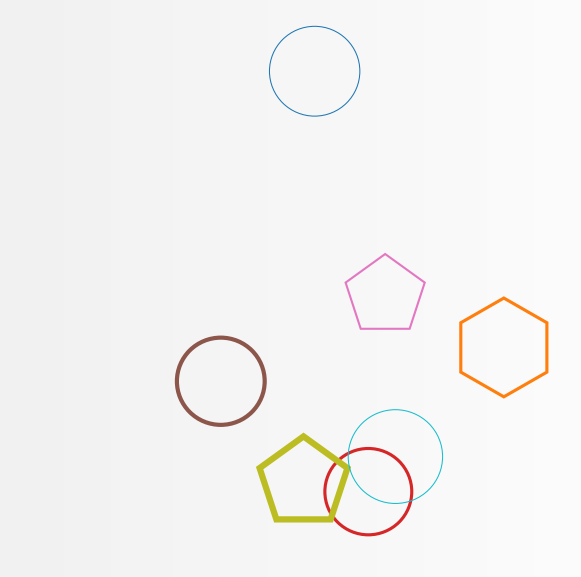[{"shape": "circle", "thickness": 0.5, "radius": 0.39, "center": [0.541, 0.876]}, {"shape": "hexagon", "thickness": 1.5, "radius": 0.43, "center": [0.867, 0.398]}, {"shape": "circle", "thickness": 1.5, "radius": 0.37, "center": [0.634, 0.148]}, {"shape": "circle", "thickness": 2, "radius": 0.38, "center": [0.38, 0.339]}, {"shape": "pentagon", "thickness": 1, "radius": 0.36, "center": [0.663, 0.488]}, {"shape": "pentagon", "thickness": 3, "radius": 0.4, "center": [0.522, 0.164]}, {"shape": "circle", "thickness": 0.5, "radius": 0.41, "center": [0.68, 0.209]}]